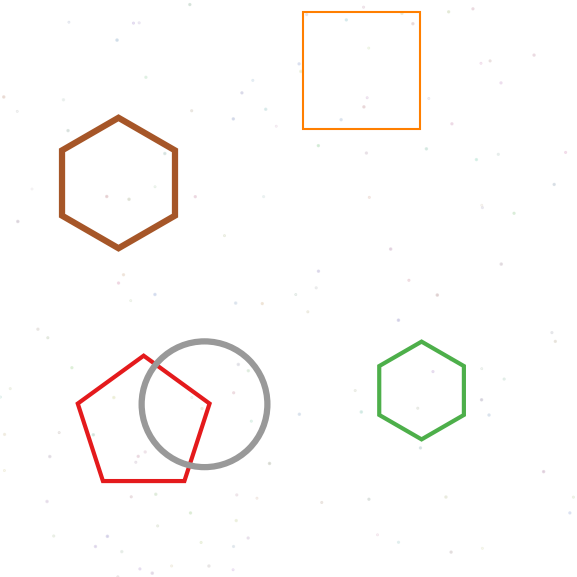[{"shape": "pentagon", "thickness": 2, "radius": 0.6, "center": [0.249, 0.263]}, {"shape": "hexagon", "thickness": 2, "radius": 0.42, "center": [0.73, 0.323]}, {"shape": "square", "thickness": 1, "radius": 0.51, "center": [0.627, 0.877]}, {"shape": "hexagon", "thickness": 3, "radius": 0.56, "center": [0.205, 0.682]}, {"shape": "circle", "thickness": 3, "radius": 0.54, "center": [0.354, 0.299]}]